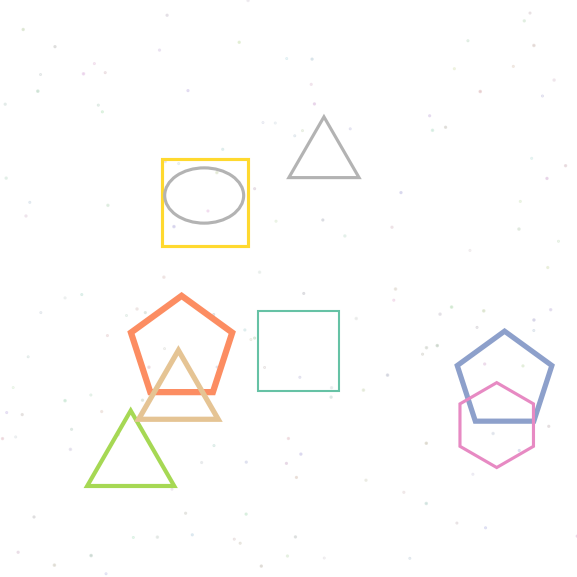[{"shape": "square", "thickness": 1, "radius": 0.35, "center": [0.517, 0.391]}, {"shape": "pentagon", "thickness": 3, "radius": 0.46, "center": [0.314, 0.395]}, {"shape": "pentagon", "thickness": 2.5, "radius": 0.43, "center": [0.874, 0.34]}, {"shape": "hexagon", "thickness": 1.5, "radius": 0.37, "center": [0.86, 0.263]}, {"shape": "triangle", "thickness": 2, "radius": 0.44, "center": [0.226, 0.201]}, {"shape": "square", "thickness": 1.5, "radius": 0.37, "center": [0.355, 0.648]}, {"shape": "triangle", "thickness": 2.5, "radius": 0.4, "center": [0.309, 0.313]}, {"shape": "triangle", "thickness": 1.5, "radius": 0.35, "center": [0.561, 0.727]}, {"shape": "oval", "thickness": 1.5, "radius": 0.34, "center": [0.354, 0.661]}]